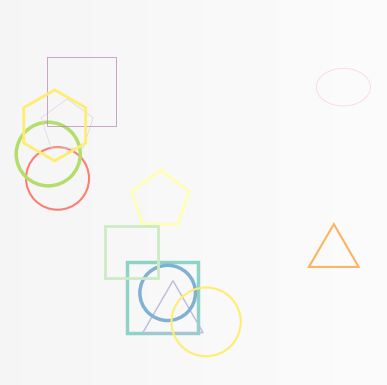[{"shape": "square", "thickness": 2.5, "radius": 0.46, "center": [0.421, 0.228]}, {"shape": "pentagon", "thickness": 2, "radius": 0.39, "center": [0.414, 0.48]}, {"shape": "triangle", "thickness": 1, "radius": 0.45, "center": [0.446, 0.181]}, {"shape": "circle", "thickness": 1.5, "radius": 0.41, "center": [0.149, 0.537]}, {"shape": "circle", "thickness": 2.5, "radius": 0.36, "center": [0.433, 0.239]}, {"shape": "triangle", "thickness": 1.5, "radius": 0.37, "center": [0.861, 0.344]}, {"shape": "circle", "thickness": 2.5, "radius": 0.41, "center": [0.125, 0.6]}, {"shape": "oval", "thickness": 0.5, "radius": 0.35, "center": [0.886, 0.774]}, {"shape": "pentagon", "thickness": 0.5, "radius": 0.35, "center": [0.173, 0.672]}, {"shape": "square", "thickness": 0.5, "radius": 0.45, "center": [0.211, 0.763]}, {"shape": "square", "thickness": 2, "radius": 0.34, "center": [0.34, 0.345]}, {"shape": "hexagon", "thickness": 2, "radius": 0.46, "center": [0.141, 0.674]}, {"shape": "circle", "thickness": 1.5, "radius": 0.45, "center": [0.532, 0.164]}]